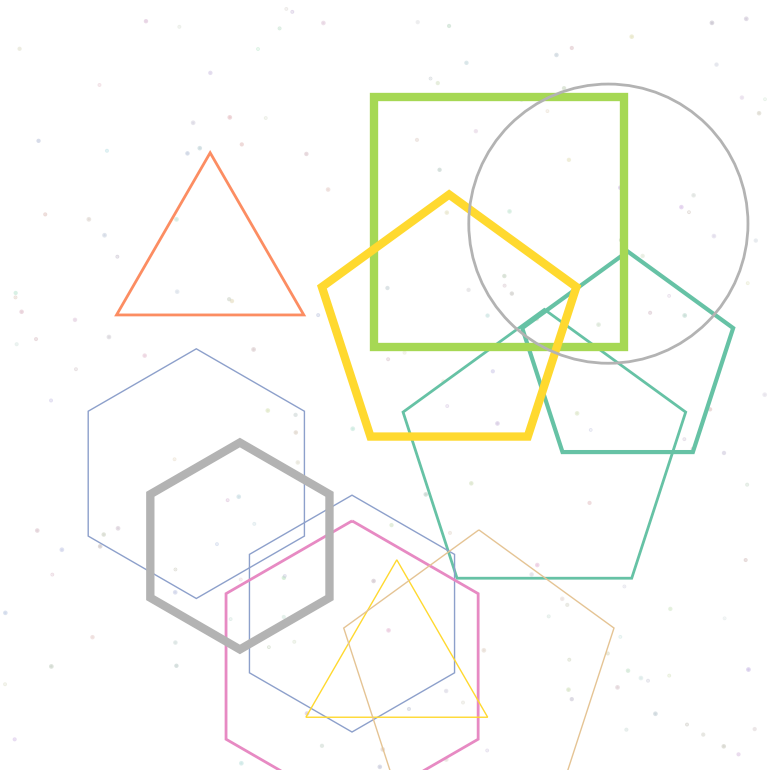[{"shape": "pentagon", "thickness": 1, "radius": 0.96, "center": [0.707, 0.405]}, {"shape": "pentagon", "thickness": 1.5, "radius": 0.72, "center": [0.815, 0.529]}, {"shape": "triangle", "thickness": 1, "radius": 0.7, "center": [0.273, 0.661]}, {"shape": "hexagon", "thickness": 0.5, "radius": 0.77, "center": [0.457, 0.203]}, {"shape": "hexagon", "thickness": 0.5, "radius": 0.81, "center": [0.255, 0.385]}, {"shape": "hexagon", "thickness": 1, "radius": 0.95, "center": [0.457, 0.135]}, {"shape": "square", "thickness": 3, "radius": 0.81, "center": [0.649, 0.711]}, {"shape": "pentagon", "thickness": 3, "radius": 0.87, "center": [0.583, 0.574]}, {"shape": "triangle", "thickness": 0.5, "radius": 0.68, "center": [0.515, 0.137]}, {"shape": "pentagon", "thickness": 0.5, "radius": 0.92, "center": [0.622, 0.127]}, {"shape": "hexagon", "thickness": 3, "radius": 0.67, "center": [0.312, 0.291]}, {"shape": "circle", "thickness": 1, "radius": 0.91, "center": [0.79, 0.71]}]